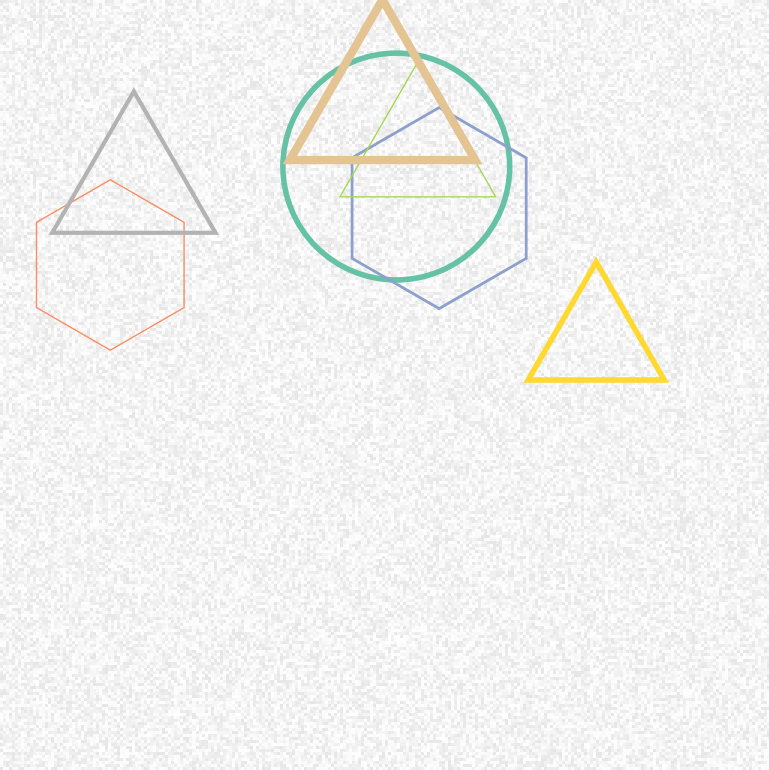[{"shape": "circle", "thickness": 2, "radius": 0.74, "center": [0.515, 0.784]}, {"shape": "hexagon", "thickness": 0.5, "radius": 0.55, "center": [0.143, 0.656]}, {"shape": "hexagon", "thickness": 1, "radius": 0.65, "center": [0.57, 0.73]}, {"shape": "triangle", "thickness": 0.5, "radius": 0.58, "center": [0.543, 0.803]}, {"shape": "triangle", "thickness": 2, "radius": 0.51, "center": [0.774, 0.558]}, {"shape": "triangle", "thickness": 3, "radius": 0.69, "center": [0.497, 0.862]}, {"shape": "triangle", "thickness": 1.5, "radius": 0.61, "center": [0.174, 0.759]}]